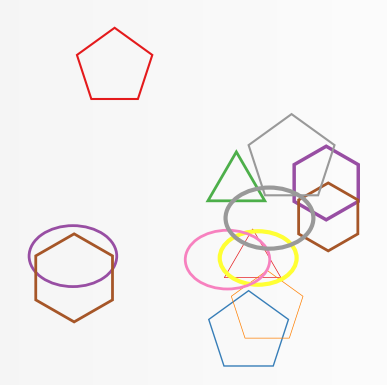[{"shape": "pentagon", "thickness": 1.5, "radius": 0.51, "center": [0.296, 0.826]}, {"shape": "triangle", "thickness": 0.5, "radius": 0.42, "center": [0.652, 0.321]}, {"shape": "pentagon", "thickness": 1, "radius": 0.54, "center": [0.642, 0.137]}, {"shape": "triangle", "thickness": 2, "radius": 0.42, "center": [0.61, 0.521]}, {"shape": "oval", "thickness": 2, "radius": 0.57, "center": [0.188, 0.335]}, {"shape": "hexagon", "thickness": 2.5, "radius": 0.48, "center": [0.842, 0.525]}, {"shape": "pentagon", "thickness": 0.5, "radius": 0.49, "center": [0.689, 0.2]}, {"shape": "oval", "thickness": 3, "radius": 0.5, "center": [0.666, 0.33]}, {"shape": "hexagon", "thickness": 2, "radius": 0.44, "center": [0.847, 0.437]}, {"shape": "hexagon", "thickness": 2, "radius": 0.57, "center": [0.191, 0.278]}, {"shape": "oval", "thickness": 2, "radius": 0.54, "center": [0.587, 0.326]}, {"shape": "oval", "thickness": 3, "radius": 0.57, "center": [0.695, 0.433]}, {"shape": "pentagon", "thickness": 1.5, "radius": 0.58, "center": [0.752, 0.587]}]